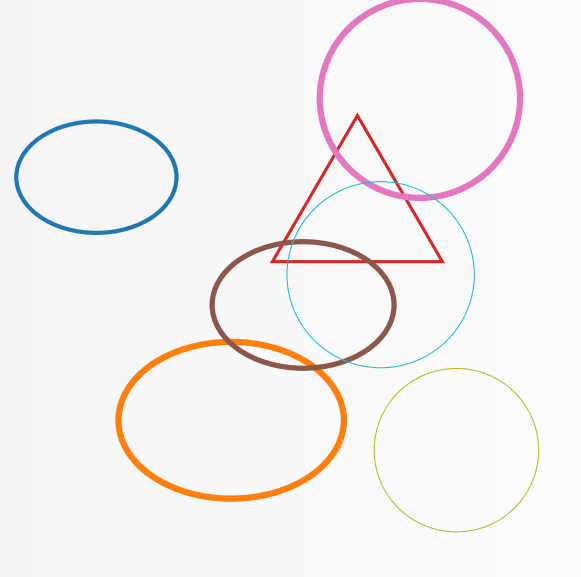[{"shape": "oval", "thickness": 2, "radius": 0.69, "center": [0.166, 0.692]}, {"shape": "oval", "thickness": 3, "radius": 0.97, "center": [0.398, 0.271]}, {"shape": "triangle", "thickness": 1.5, "radius": 0.84, "center": [0.615, 0.63]}, {"shape": "oval", "thickness": 2.5, "radius": 0.78, "center": [0.521, 0.471]}, {"shape": "circle", "thickness": 3, "radius": 0.86, "center": [0.722, 0.829]}, {"shape": "circle", "thickness": 0.5, "radius": 0.71, "center": [0.785, 0.22]}, {"shape": "circle", "thickness": 0.5, "radius": 0.81, "center": [0.655, 0.523]}]